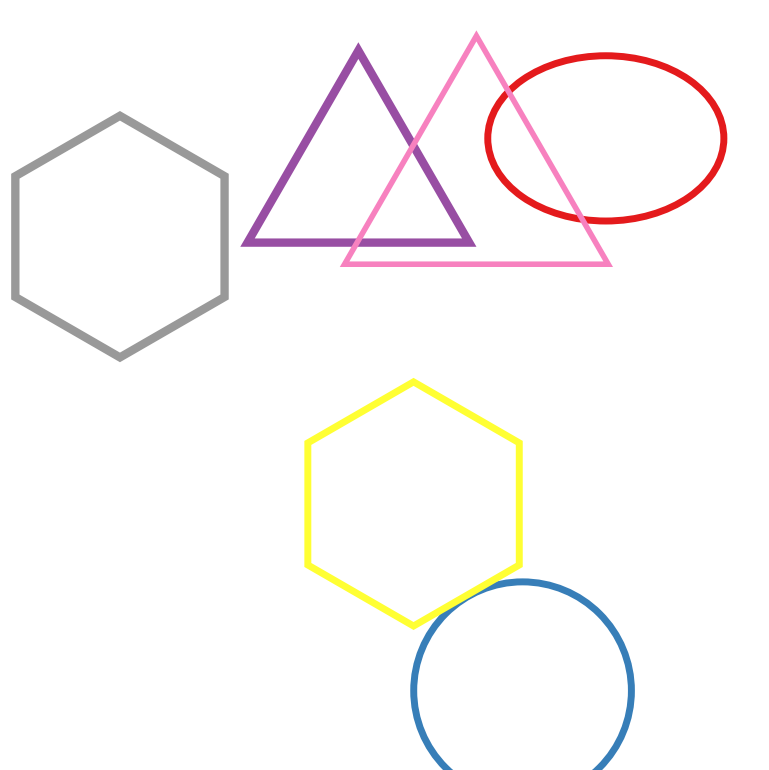[{"shape": "oval", "thickness": 2.5, "radius": 0.77, "center": [0.787, 0.82]}, {"shape": "circle", "thickness": 2.5, "radius": 0.71, "center": [0.679, 0.103]}, {"shape": "triangle", "thickness": 3, "radius": 0.83, "center": [0.465, 0.768]}, {"shape": "hexagon", "thickness": 2.5, "radius": 0.79, "center": [0.537, 0.346]}, {"shape": "triangle", "thickness": 2, "radius": 0.99, "center": [0.619, 0.756]}, {"shape": "hexagon", "thickness": 3, "radius": 0.78, "center": [0.156, 0.693]}]